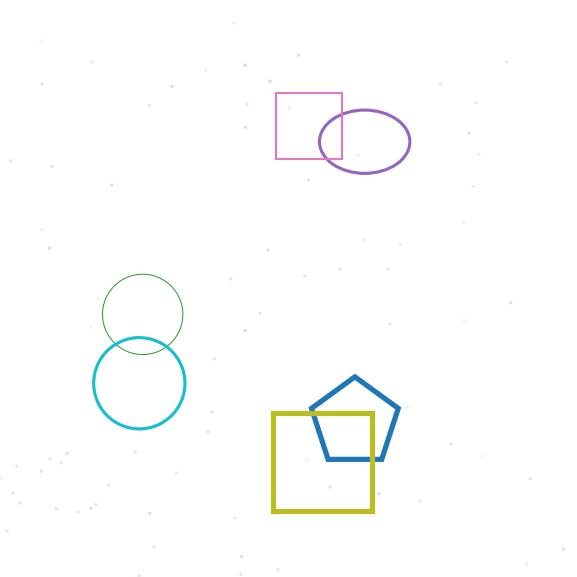[{"shape": "pentagon", "thickness": 2.5, "radius": 0.4, "center": [0.615, 0.268]}, {"shape": "circle", "thickness": 0.5, "radius": 0.35, "center": [0.247, 0.455]}, {"shape": "oval", "thickness": 1.5, "radius": 0.39, "center": [0.631, 0.754]}, {"shape": "square", "thickness": 1, "radius": 0.29, "center": [0.535, 0.782]}, {"shape": "square", "thickness": 2.5, "radius": 0.43, "center": [0.559, 0.199]}, {"shape": "circle", "thickness": 1.5, "radius": 0.4, "center": [0.241, 0.335]}]